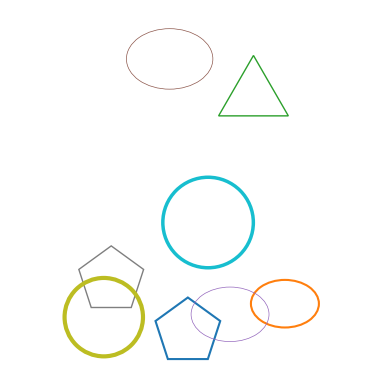[{"shape": "pentagon", "thickness": 1.5, "radius": 0.44, "center": [0.488, 0.139]}, {"shape": "oval", "thickness": 1.5, "radius": 0.44, "center": [0.74, 0.211]}, {"shape": "triangle", "thickness": 1, "radius": 0.52, "center": [0.658, 0.751]}, {"shape": "oval", "thickness": 0.5, "radius": 0.51, "center": [0.598, 0.184]}, {"shape": "oval", "thickness": 0.5, "radius": 0.56, "center": [0.441, 0.847]}, {"shape": "pentagon", "thickness": 1, "radius": 0.44, "center": [0.289, 0.273]}, {"shape": "circle", "thickness": 3, "radius": 0.51, "center": [0.27, 0.176]}, {"shape": "circle", "thickness": 2.5, "radius": 0.59, "center": [0.54, 0.422]}]